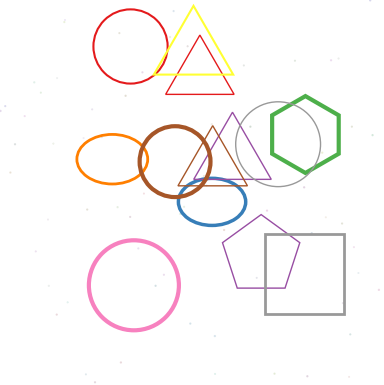[{"shape": "triangle", "thickness": 1, "radius": 0.51, "center": [0.519, 0.806]}, {"shape": "circle", "thickness": 1.5, "radius": 0.48, "center": [0.339, 0.879]}, {"shape": "oval", "thickness": 2.5, "radius": 0.44, "center": [0.551, 0.476]}, {"shape": "hexagon", "thickness": 3, "radius": 0.5, "center": [0.793, 0.651]}, {"shape": "pentagon", "thickness": 1, "radius": 0.53, "center": [0.678, 0.337]}, {"shape": "triangle", "thickness": 1, "radius": 0.58, "center": [0.604, 0.592]}, {"shape": "oval", "thickness": 2, "radius": 0.46, "center": [0.292, 0.586]}, {"shape": "triangle", "thickness": 1.5, "radius": 0.6, "center": [0.503, 0.866]}, {"shape": "circle", "thickness": 3, "radius": 0.46, "center": [0.455, 0.58]}, {"shape": "triangle", "thickness": 1, "radius": 0.52, "center": [0.552, 0.569]}, {"shape": "circle", "thickness": 3, "radius": 0.58, "center": [0.348, 0.259]}, {"shape": "circle", "thickness": 1, "radius": 0.55, "center": [0.722, 0.625]}, {"shape": "square", "thickness": 2, "radius": 0.52, "center": [0.791, 0.287]}]